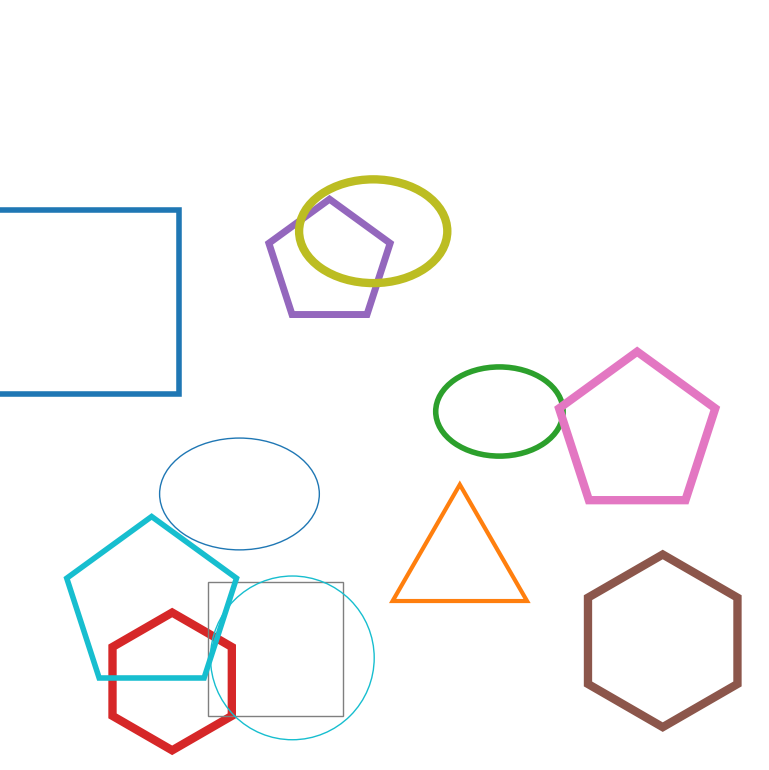[{"shape": "square", "thickness": 2, "radius": 0.6, "center": [0.113, 0.608]}, {"shape": "oval", "thickness": 0.5, "radius": 0.52, "center": [0.311, 0.358]}, {"shape": "triangle", "thickness": 1.5, "radius": 0.5, "center": [0.597, 0.27]}, {"shape": "oval", "thickness": 2, "radius": 0.41, "center": [0.649, 0.466]}, {"shape": "hexagon", "thickness": 3, "radius": 0.45, "center": [0.224, 0.115]}, {"shape": "pentagon", "thickness": 2.5, "radius": 0.41, "center": [0.428, 0.659]}, {"shape": "hexagon", "thickness": 3, "radius": 0.56, "center": [0.861, 0.168]}, {"shape": "pentagon", "thickness": 3, "radius": 0.53, "center": [0.827, 0.437]}, {"shape": "square", "thickness": 0.5, "radius": 0.44, "center": [0.358, 0.158]}, {"shape": "oval", "thickness": 3, "radius": 0.48, "center": [0.485, 0.7]}, {"shape": "circle", "thickness": 0.5, "radius": 0.53, "center": [0.38, 0.146]}, {"shape": "pentagon", "thickness": 2, "radius": 0.58, "center": [0.197, 0.213]}]